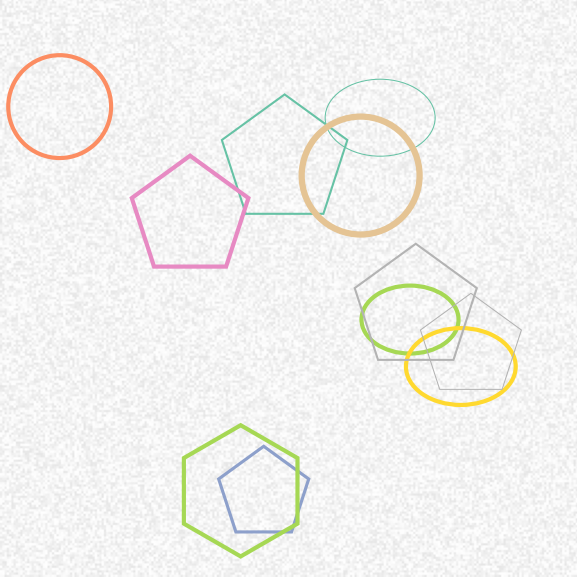[{"shape": "oval", "thickness": 0.5, "radius": 0.48, "center": [0.658, 0.795]}, {"shape": "pentagon", "thickness": 1, "radius": 0.57, "center": [0.493, 0.721]}, {"shape": "circle", "thickness": 2, "radius": 0.45, "center": [0.103, 0.815]}, {"shape": "pentagon", "thickness": 1.5, "radius": 0.41, "center": [0.457, 0.144]}, {"shape": "pentagon", "thickness": 2, "radius": 0.53, "center": [0.329, 0.623]}, {"shape": "oval", "thickness": 2, "radius": 0.42, "center": [0.71, 0.446]}, {"shape": "hexagon", "thickness": 2, "radius": 0.57, "center": [0.417, 0.149]}, {"shape": "oval", "thickness": 2, "radius": 0.48, "center": [0.798, 0.364]}, {"shape": "circle", "thickness": 3, "radius": 0.51, "center": [0.624, 0.695]}, {"shape": "pentagon", "thickness": 0.5, "radius": 0.46, "center": [0.815, 0.399]}, {"shape": "pentagon", "thickness": 1, "radius": 0.56, "center": [0.72, 0.466]}]